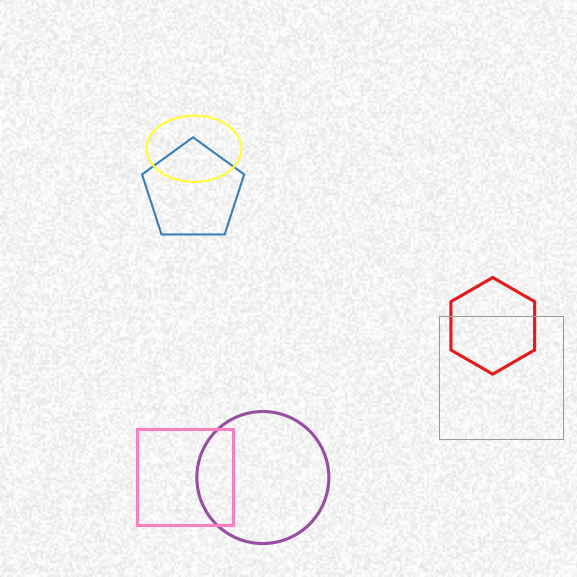[{"shape": "hexagon", "thickness": 1.5, "radius": 0.42, "center": [0.853, 0.435]}, {"shape": "pentagon", "thickness": 1, "radius": 0.46, "center": [0.334, 0.668]}, {"shape": "circle", "thickness": 1.5, "radius": 0.57, "center": [0.455, 0.172]}, {"shape": "oval", "thickness": 1, "radius": 0.41, "center": [0.336, 0.741]}, {"shape": "square", "thickness": 1.5, "radius": 0.42, "center": [0.321, 0.173]}, {"shape": "square", "thickness": 0.5, "radius": 0.53, "center": [0.868, 0.346]}]